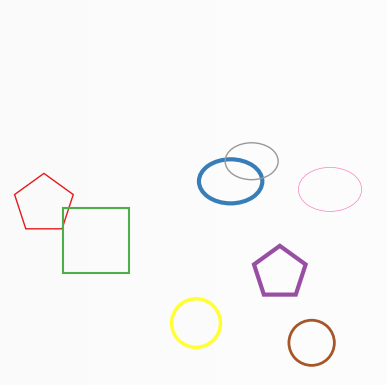[{"shape": "pentagon", "thickness": 1, "radius": 0.4, "center": [0.113, 0.47]}, {"shape": "oval", "thickness": 3, "radius": 0.41, "center": [0.595, 0.529]}, {"shape": "square", "thickness": 1.5, "radius": 0.42, "center": [0.248, 0.376]}, {"shape": "pentagon", "thickness": 3, "radius": 0.35, "center": [0.722, 0.291]}, {"shape": "circle", "thickness": 2.5, "radius": 0.32, "center": [0.506, 0.161]}, {"shape": "circle", "thickness": 2, "radius": 0.29, "center": [0.804, 0.11]}, {"shape": "oval", "thickness": 0.5, "radius": 0.41, "center": [0.852, 0.508]}, {"shape": "oval", "thickness": 1, "radius": 0.34, "center": [0.649, 0.581]}]